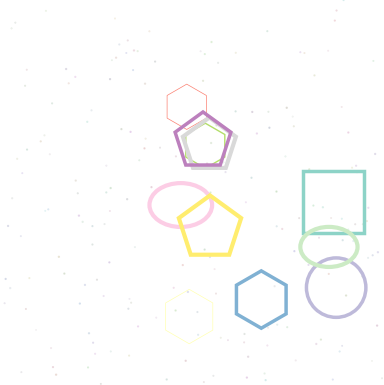[{"shape": "square", "thickness": 2.5, "radius": 0.4, "center": [0.866, 0.475]}, {"shape": "hexagon", "thickness": 0.5, "radius": 0.35, "center": [0.492, 0.178]}, {"shape": "circle", "thickness": 2.5, "radius": 0.39, "center": [0.873, 0.253]}, {"shape": "hexagon", "thickness": 0.5, "radius": 0.29, "center": [0.485, 0.723]}, {"shape": "hexagon", "thickness": 2.5, "radius": 0.37, "center": [0.679, 0.222]}, {"shape": "hexagon", "thickness": 1, "radius": 0.29, "center": [0.533, 0.621]}, {"shape": "oval", "thickness": 3, "radius": 0.41, "center": [0.47, 0.467]}, {"shape": "pentagon", "thickness": 3, "radius": 0.36, "center": [0.544, 0.622]}, {"shape": "pentagon", "thickness": 2.5, "radius": 0.38, "center": [0.527, 0.633]}, {"shape": "oval", "thickness": 3, "radius": 0.37, "center": [0.854, 0.359]}, {"shape": "pentagon", "thickness": 3, "radius": 0.43, "center": [0.545, 0.407]}]